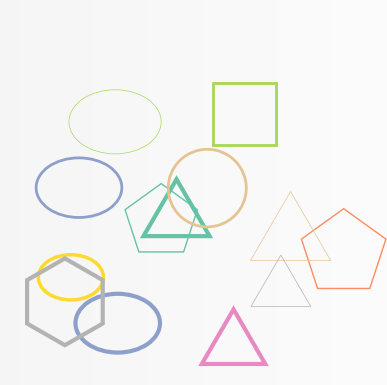[{"shape": "pentagon", "thickness": 1, "radius": 0.49, "center": [0.416, 0.425]}, {"shape": "triangle", "thickness": 3, "radius": 0.49, "center": [0.456, 0.436]}, {"shape": "pentagon", "thickness": 1, "radius": 0.57, "center": [0.887, 0.343]}, {"shape": "oval", "thickness": 2, "radius": 0.55, "center": [0.204, 0.513]}, {"shape": "oval", "thickness": 3, "radius": 0.55, "center": [0.304, 0.161]}, {"shape": "triangle", "thickness": 3, "radius": 0.47, "center": [0.603, 0.102]}, {"shape": "square", "thickness": 2, "radius": 0.4, "center": [0.632, 0.704]}, {"shape": "oval", "thickness": 0.5, "radius": 0.59, "center": [0.297, 0.684]}, {"shape": "oval", "thickness": 2.5, "radius": 0.42, "center": [0.183, 0.28]}, {"shape": "circle", "thickness": 2, "radius": 0.5, "center": [0.535, 0.511]}, {"shape": "triangle", "thickness": 0.5, "radius": 0.6, "center": [0.75, 0.383]}, {"shape": "hexagon", "thickness": 3, "radius": 0.56, "center": [0.168, 0.216]}, {"shape": "triangle", "thickness": 0.5, "radius": 0.45, "center": [0.725, 0.248]}]